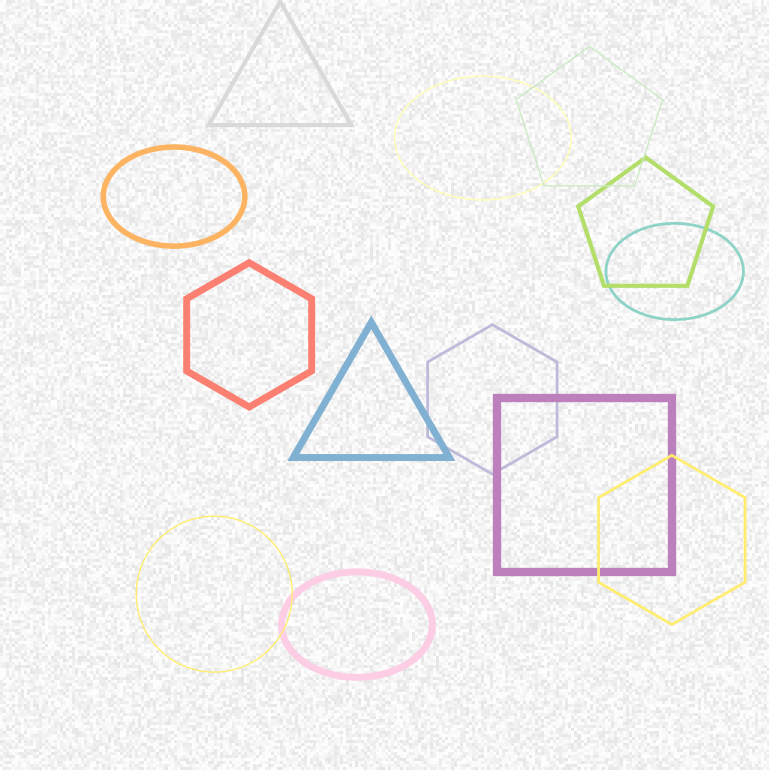[{"shape": "oval", "thickness": 1, "radius": 0.45, "center": [0.876, 0.647]}, {"shape": "oval", "thickness": 0.5, "radius": 0.57, "center": [0.627, 0.821]}, {"shape": "hexagon", "thickness": 1, "radius": 0.49, "center": [0.639, 0.481]}, {"shape": "hexagon", "thickness": 2.5, "radius": 0.47, "center": [0.324, 0.565]}, {"shape": "triangle", "thickness": 2.5, "radius": 0.59, "center": [0.482, 0.464]}, {"shape": "oval", "thickness": 2, "radius": 0.46, "center": [0.226, 0.745]}, {"shape": "pentagon", "thickness": 1.5, "radius": 0.46, "center": [0.839, 0.703]}, {"shape": "oval", "thickness": 2.5, "radius": 0.49, "center": [0.464, 0.189]}, {"shape": "triangle", "thickness": 1.5, "radius": 0.53, "center": [0.364, 0.891]}, {"shape": "square", "thickness": 3, "radius": 0.57, "center": [0.759, 0.37]}, {"shape": "pentagon", "thickness": 0.5, "radius": 0.5, "center": [0.765, 0.84]}, {"shape": "circle", "thickness": 0.5, "radius": 0.51, "center": [0.278, 0.228]}, {"shape": "hexagon", "thickness": 1, "radius": 0.55, "center": [0.873, 0.299]}]